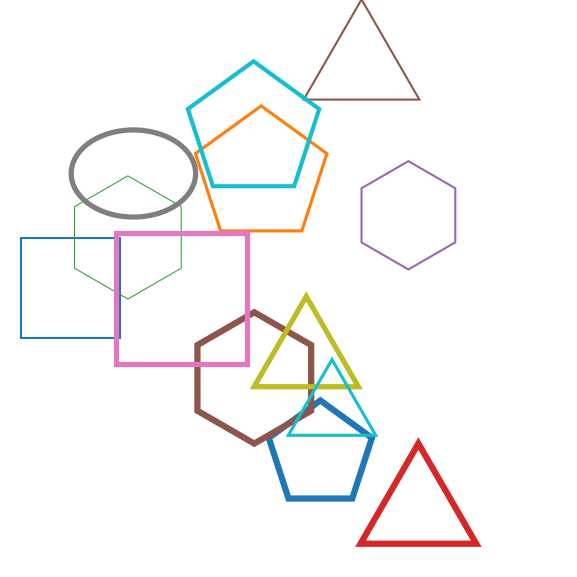[{"shape": "square", "thickness": 1, "radius": 0.43, "center": [0.122, 0.501]}, {"shape": "pentagon", "thickness": 3, "radius": 0.47, "center": [0.555, 0.212]}, {"shape": "pentagon", "thickness": 1.5, "radius": 0.6, "center": [0.452, 0.696]}, {"shape": "hexagon", "thickness": 0.5, "radius": 0.53, "center": [0.221, 0.588]}, {"shape": "triangle", "thickness": 3, "radius": 0.58, "center": [0.724, 0.115]}, {"shape": "hexagon", "thickness": 1, "radius": 0.47, "center": [0.707, 0.626]}, {"shape": "hexagon", "thickness": 3, "radius": 0.57, "center": [0.44, 0.345]}, {"shape": "triangle", "thickness": 1, "radius": 0.58, "center": [0.626, 0.884]}, {"shape": "square", "thickness": 2.5, "radius": 0.56, "center": [0.315, 0.483]}, {"shape": "oval", "thickness": 2.5, "radius": 0.54, "center": [0.231, 0.699]}, {"shape": "triangle", "thickness": 2.5, "radius": 0.52, "center": [0.53, 0.382]}, {"shape": "triangle", "thickness": 1.5, "radius": 0.44, "center": [0.575, 0.289]}, {"shape": "pentagon", "thickness": 2, "radius": 0.6, "center": [0.439, 0.773]}]